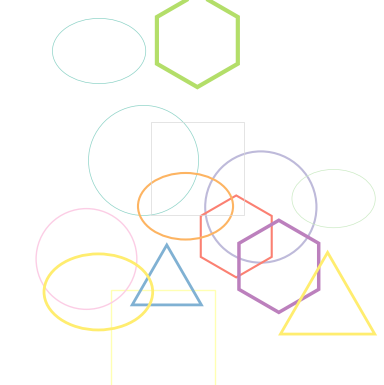[{"shape": "oval", "thickness": 0.5, "radius": 0.61, "center": [0.257, 0.868]}, {"shape": "circle", "thickness": 0.5, "radius": 0.71, "center": [0.373, 0.583]}, {"shape": "square", "thickness": 1, "radius": 0.68, "center": [0.422, 0.111]}, {"shape": "circle", "thickness": 1.5, "radius": 0.72, "center": [0.677, 0.462]}, {"shape": "hexagon", "thickness": 1.5, "radius": 0.53, "center": [0.614, 0.386]}, {"shape": "triangle", "thickness": 2, "radius": 0.52, "center": [0.433, 0.26]}, {"shape": "oval", "thickness": 1.5, "radius": 0.62, "center": [0.482, 0.464]}, {"shape": "hexagon", "thickness": 3, "radius": 0.61, "center": [0.513, 0.895]}, {"shape": "circle", "thickness": 1, "radius": 0.65, "center": [0.225, 0.327]}, {"shape": "square", "thickness": 0.5, "radius": 0.61, "center": [0.513, 0.562]}, {"shape": "hexagon", "thickness": 2.5, "radius": 0.6, "center": [0.724, 0.308]}, {"shape": "oval", "thickness": 0.5, "radius": 0.54, "center": [0.867, 0.484]}, {"shape": "oval", "thickness": 2, "radius": 0.71, "center": [0.255, 0.242]}, {"shape": "triangle", "thickness": 2, "radius": 0.71, "center": [0.851, 0.203]}]